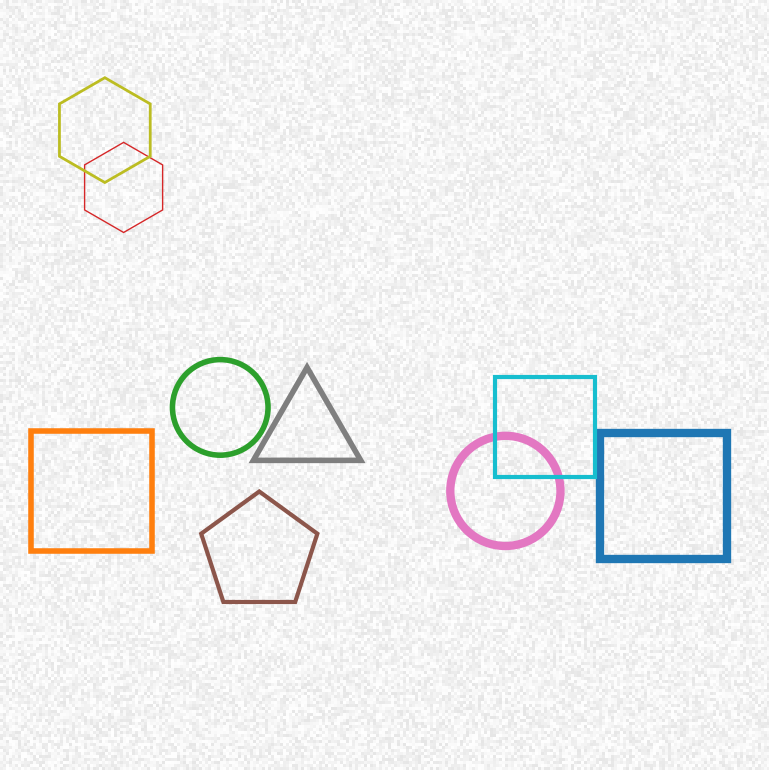[{"shape": "square", "thickness": 3, "radius": 0.41, "center": [0.861, 0.356]}, {"shape": "square", "thickness": 2, "radius": 0.39, "center": [0.119, 0.362]}, {"shape": "circle", "thickness": 2, "radius": 0.31, "center": [0.286, 0.471]}, {"shape": "hexagon", "thickness": 0.5, "radius": 0.29, "center": [0.161, 0.757]}, {"shape": "pentagon", "thickness": 1.5, "radius": 0.4, "center": [0.337, 0.282]}, {"shape": "circle", "thickness": 3, "radius": 0.36, "center": [0.656, 0.362]}, {"shape": "triangle", "thickness": 2, "radius": 0.4, "center": [0.399, 0.442]}, {"shape": "hexagon", "thickness": 1, "radius": 0.34, "center": [0.136, 0.831]}, {"shape": "square", "thickness": 1.5, "radius": 0.33, "center": [0.707, 0.446]}]